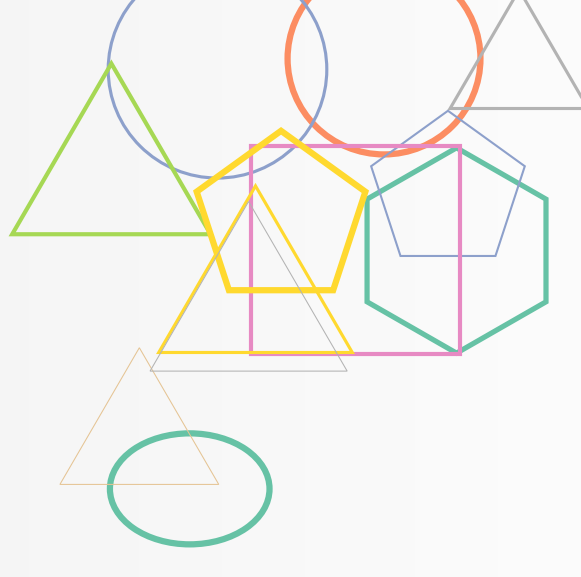[{"shape": "oval", "thickness": 3, "radius": 0.69, "center": [0.326, 0.153]}, {"shape": "hexagon", "thickness": 2.5, "radius": 0.89, "center": [0.785, 0.565]}, {"shape": "circle", "thickness": 3, "radius": 0.83, "center": [0.661, 0.898]}, {"shape": "pentagon", "thickness": 1, "radius": 0.69, "center": [0.771, 0.668]}, {"shape": "circle", "thickness": 1.5, "radius": 0.94, "center": [0.374, 0.879]}, {"shape": "square", "thickness": 2, "radius": 0.9, "center": [0.612, 0.566]}, {"shape": "triangle", "thickness": 2, "radius": 0.99, "center": [0.192, 0.692]}, {"shape": "triangle", "thickness": 1.5, "radius": 0.96, "center": [0.44, 0.485]}, {"shape": "pentagon", "thickness": 3, "radius": 0.76, "center": [0.483, 0.62]}, {"shape": "triangle", "thickness": 0.5, "radius": 0.79, "center": [0.24, 0.239]}, {"shape": "triangle", "thickness": 1.5, "radius": 0.69, "center": [0.893, 0.88]}, {"shape": "triangle", "thickness": 0.5, "radius": 0.98, "center": [0.428, 0.454]}]